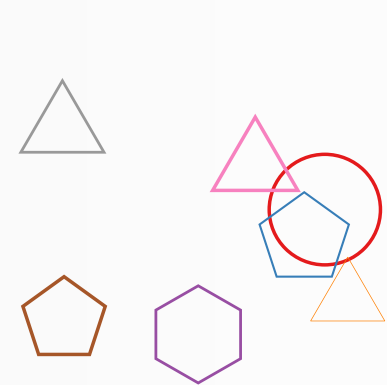[{"shape": "circle", "thickness": 2.5, "radius": 0.72, "center": [0.838, 0.456]}, {"shape": "pentagon", "thickness": 1.5, "radius": 0.61, "center": [0.785, 0.379]}, {"shape": "hexagon", "thickness": 2, "radius": 0.63, "center": [0.512, 0.131]}, {"shape": "triangle", "thickness": 0.5, "radius": 0.55, "center": [0.897, 0.222]}, {"shape": "pentagon", "thickness": 2.5, "radius": 0.56, "center": [0.165, 0.17]}, {"shape": "triangle", "thickness": 2.5, "radius": 0.63, "center": [0.659, 0.569]}, {"shape": "triangle", "thickness": 2, "radius": 0.62, "center": [0.161, 0.666]}]